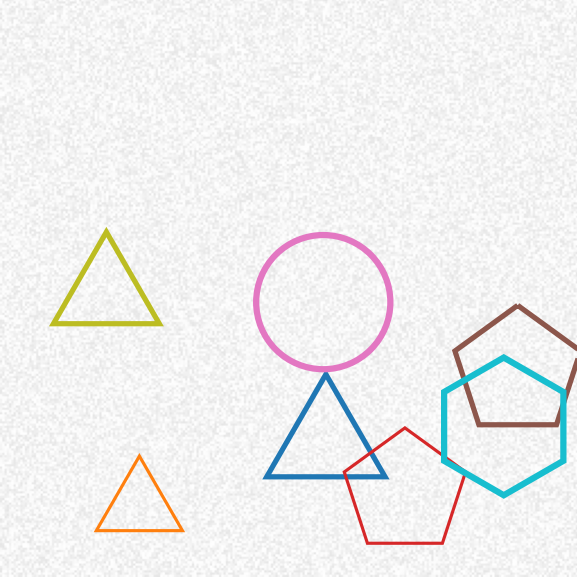[{"shape": "triangle", "thickness": 2.5, "radius": 0.59, "center": [0.564, 0.233]}, {"shape": "triangle", "thickness": 1.5, "radius": 0.43, "center": [0.241, 0.123]}, {"shape": "pentagon", "thickness": 1.5, "radius": 0.55, "center": [0.701, 0.148]}, {"shape": "pentagon", "thickness": 2.5, "radius": 0.57, "center": [0.896, 0.356]}, {"shape": "circle", "thickness": 3, "radius": 0.58, "center": [0.56, 0.476]}, {"shape": "triangle", "thickness": 2.5, "radius": 0.53, "center": [0.184, 0.492]}, {"shape": "hexagon", "thickness": 3, "radius": 0.6, "center": [0.872, 0.261]}]